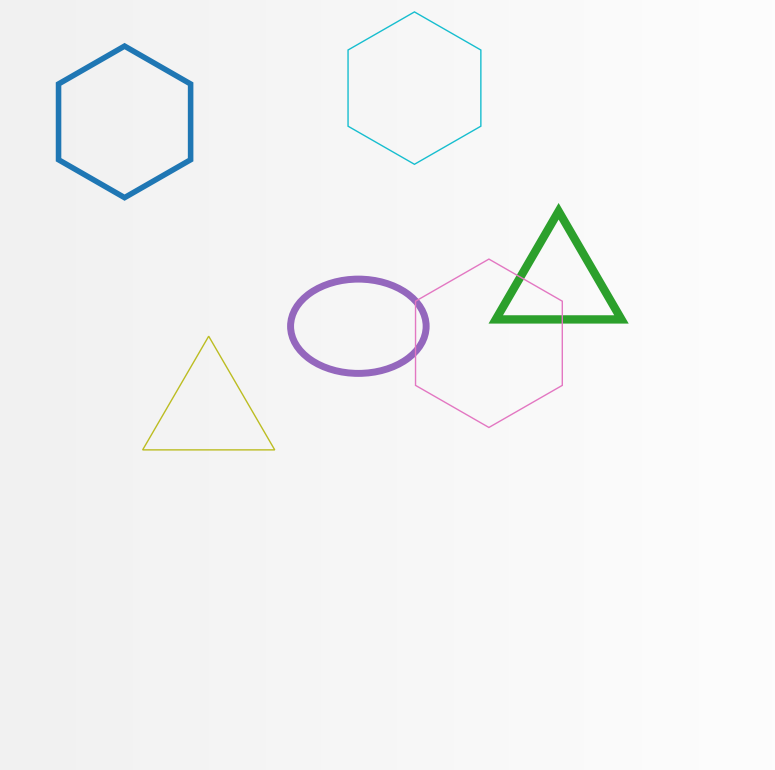[{"shape": "hexagon", "thickness": 2, "radius": 0.49, "center": [0.161, 0.842]}, {"shape": "triangle", "thickness": 3, "radius": 0.47, "center": [0.721, 0.632]}, {"shape": "oval", "thickness": 2.5, "radius": 0.44, "center": [0.462, 0.576]}, {"shape": "hexagon", "thickness": 0.5, "radius": 0.55, "center": [0.631, 0.554]}, {"shape": "triangle", "thickness": 0.5, "radius": 0.49, "center": [0.269, 0.465]}, {"shape": "hexagon", "thickness": 0.5, "radius": 0.49, "center": [0.535, 0.886]}]